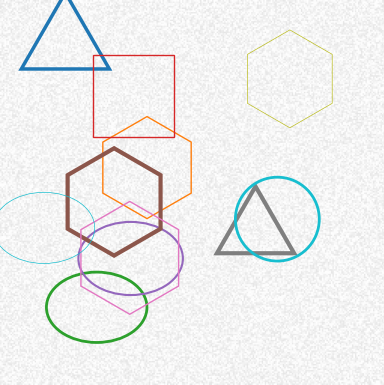[{"shape": "triangle", "thickness": 2.5, "radius": 0.66, "center": [0.17, 0.887]}, {"shape": "hexagon", "thickness": 1, "radius": 0.66, "center": [0.382, 0.565]}, {"shape": "oval", "thickness": 2, "radius": 0.65, "center": [0.251, 0.202]}, {"shape": "square", "thickness": 1, "radius": 0.53, "center": [0.347, 0.75]}, {"shape": "oval", "thickness": 1.5, "radius": 0.68, "center": [0.339, 0.329]}, {"shape": "hexagon", "thickness": 3, "radius": 0.7, "center": [0.296, 0.475]}, {"shape": "hexagon", "thickness": 1, "radius": 0.73, "center": [0.337, 0.33]}, {"shape": "triangle", "thickness": 3, "radius": 0.58, "center": [0.664, 0.4]}, {"shape": "hexagon", "thickness": 0.5, "radius": 0.64, "center": [0.753, 0.795]}, {"shape": "oval", "thickness": 0.5, "radius": 0.66, "center": [0.114, 0.408]}, {"shape": "circle", "thickness": 2, "radius": 0.54, "center": [0.72, 0.431]}]